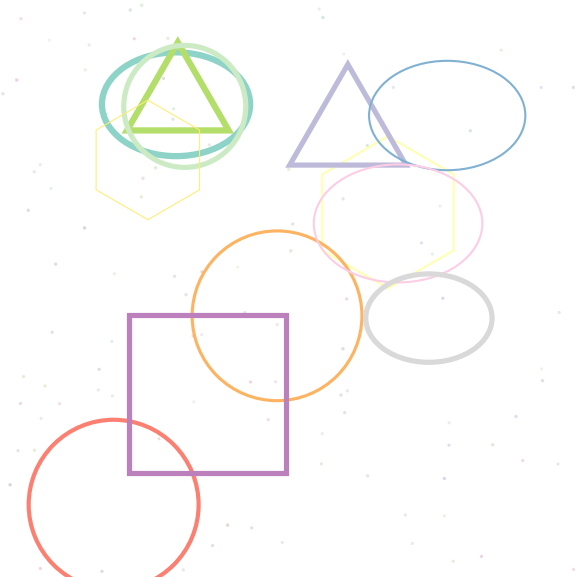[{"shape": "oval", "thickness": 3, "radius": 0.64, "center": [0.305, 0.819]}, {"shape": "hexagon", "thickness": 1, "radius": 0.66, "center": [0.672, 0.631]}, {"shape": "triangle", "thickness": 2.5, "radius": 0.58, "center": [0.602, 0.771]}, {"shape": "circle", "thickness": 2, "radius": 0.74, "center": [0.197, 0.125]}, {"shape": "oval", "thickness": 1, "radius": 0.68, "center": [0.774, 0.799]}, {"shape": "circle", "thickness": 1.5, "radius": 0.73, "center": [0.48, 0.452]}, {"shape": "triangle", "thickness": 3, "radius": 0.51, "center": [0.308, 0.824]}, {"shape": "oval", "thickness": 1, "radius": 0.73, "center": [0.689, 0.612]}, {"shape": "oval", "thickness": 2.5, "radius": 0.55, "center": [0.743, 0.448]}, {"shape": "square", "thickness": 2.5, "radius": 0.68, "center": [0.359, 0.317]}, {"shape": "circle", "thickness": 2.5, "radius": 0.53, "center": [0.32, 0.815]}, {"shape": "hexagon", "thickness": 0.5, "radius": 0.52, "center": [0.256, 0.722]}]